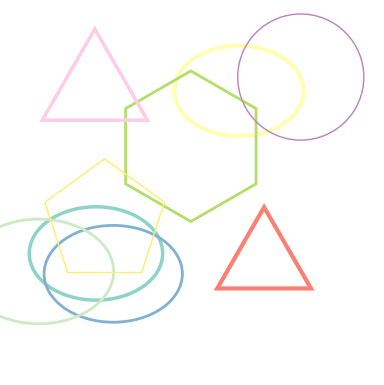[{"shape": "oval", "thickness": 2.5, "radius": 0.87, "center": [0.249, 0.342]}, {"shape": "oval", "thickness": 3, "radius": 0.84, "center": [0.621, 0.764]}, {"shape": "triangle", "thickness": 3, "radius": 0.7, "center": [0.686, 0.321]}, {"shape": "oval", "thickness": 2, "radius": 0.9, "center": [0.294, 0.289]}, {"shape": "hexagon", "thickness": 2, "radius": 0.98, "center": [0.496, 0.62]}, {"shape": "triangle", "thickness": 2.5, "radius": 0.79, "center": [0.246, 0.767]}, {"shape": "circle", "thickness": 1, "radius": 0.82, "center": [0.781, 0.8]}, {"shape": "oval", "thickness": 2, "radius": 0.97, "center": [0.101, 0.295]}, {"shape": "pentagon", "thickness": 1, "radius": 0.82, "center": [0.272, 0.424]}]